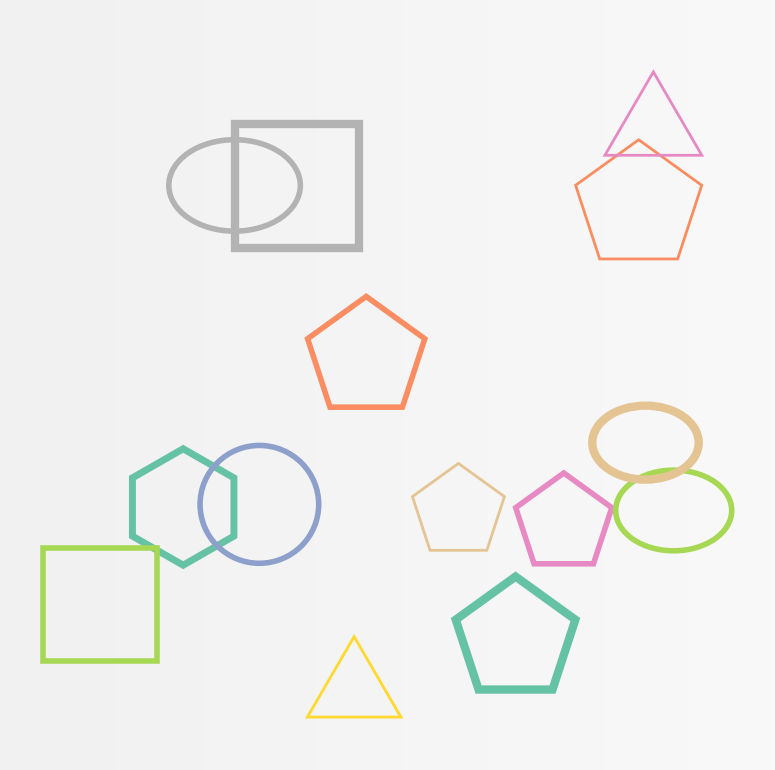[{"shape": "pentagon", "thickness": 3, "radius": 0.41, "center": [0.665, 0.17]}, {"shape": "hexagon", "thickness": 2.5, "radius": 0.38, "center": [0.236, 0.342]}, {"shape": "pentagon", "thickness": 2, "radius": 0.4, "center": [0.473, 0.536]}, {"shape": "pentagon", "thickness": 1, "radius": 0.43, "center": [0.824, 0.733]}, {"shape": "circle", "thickness": 2, "radius": 0.38, "center": [0.335, 0.345]}, {"shape": "triangle", "thickness": 1, "radius": 0.36, "center": [0.843, 0.834]}, {"shape": "pentagon", "thickness": 2, "radius": 0.33, "center": [0.727, 0.321]}, {"shape": "oval", "thickness": 2, "radius": 0.37, "center": [0.869, 0.337]}, {"shape": "square", "thickness": 2, "radius": 0.37, "center": [0.129, 0.215]}, {"shape": "triangle", "thickness": 1, "radius": 0.35, "center": [0.457, 0.104]}, {"shape": "pentagon", "thickness": 1, "radius": 0.31, "center": [0.592, 0.336]}, {"shape": "oval", "thickness": 3, "radius": 0.34, "center": [0.833, 0.425]}, {"shape": "square", "thickness": 3, "radius": 0.4, "center": [0.383, 0.758]}, {"shape": "oval", "thickness": 2, "radius": 0.42, "center": [0.303, 0.759]}]